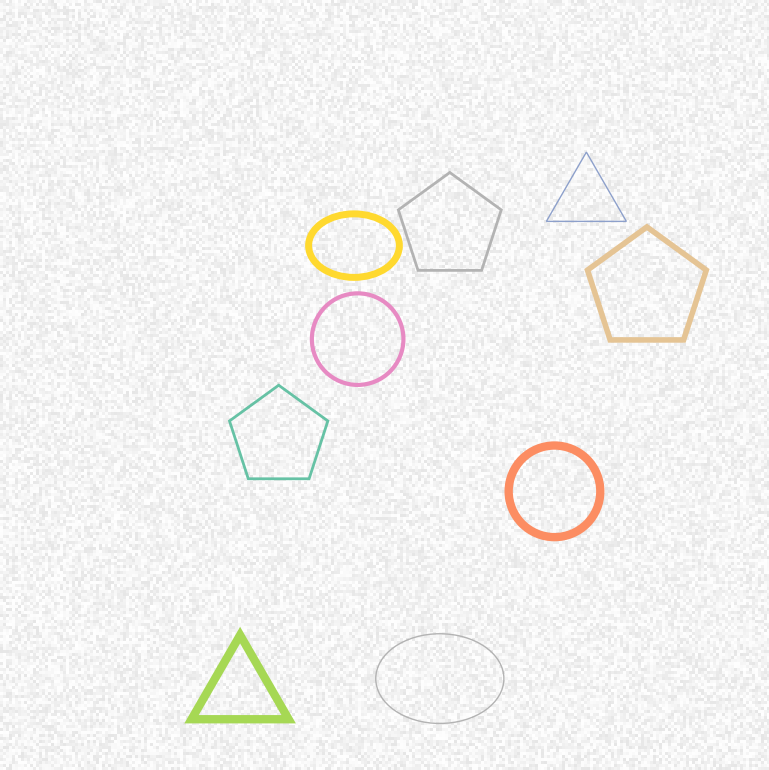[{"shape": "pentagon", "thickness": 1, "radius": 0.34, "center": [0.362, 0.433]}, {"shape": "circle", "thickness": 3, "radius": 0.3, "center": [0.72, 0.362]}, {"shape": "triangle", "thickness": 0.5, "radius": 0.3, "center": [0.762, 0.742]}, {"shape": "circle", "thickness": 1.5, "radius": 0.3, "center": [0.464, 0.56]}, {"shape": "triangle", "thickness": 3, "radius": 0.36, "center": [0.312, 0.102]}, {"shape": "oval", "thickness": 2.5, "radius": 0.29, "center": [0.46, 0.681]}, {"shape": "pentagon", "thickness": 2, "radius": 0.41, "center": [0.84, 0.624]}, {"shape": "pentagon", "thickness": 1, "radius": 0.35, "center": [0.584, 0.706]}, {"shape": "oval", "thickness": 0.5, "radius": 0.42, "center": [0.571, 0.119]}]